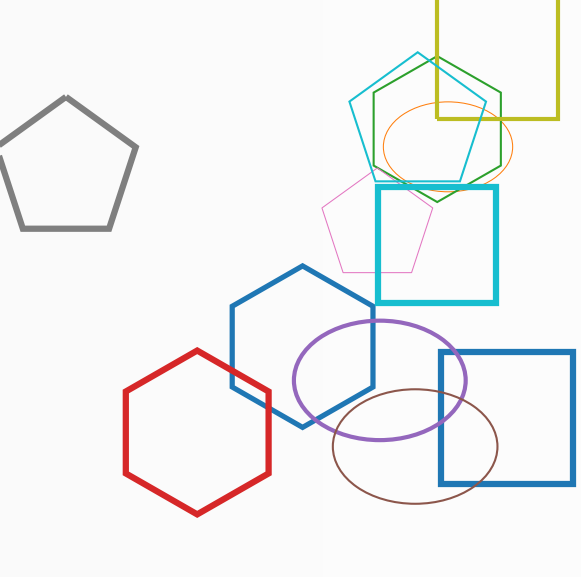[{"shape": "square", "thickness": 3, "radius": 0.57, "center": [0.872, 0.275]}, {"shape": "hexagon", "thickness": 2.5, "radius": 0.7, "center": [0.521, 0.399]}, {"shape": "oval", "thickness": 0.5, "radius": 0.56, "center": [0.771, 0.745]}, {"shape": "hexagon", "thickness": 1, "radius": 0.63, "center": [0.752, 0.776]}, {"shape": "hexagon", "thickness": 3, "radius": 0.71, "center": [0.339, 0.25]}, {"shape": "oval", "thickness": 2, "radius": 0.74, "center": [0.653, 0.34]}, {"shape": "oval", "thickness": 1, "radius": 0.71, "center": [0.714, 0.226]}, {"shape": "pentagon", "thickness": 0.5, "radius": 0.5, "center": [0.649, 0.608]}, {"shape": "pentagon", "thickness": 3, "radius": 0.63, "center": [0.113, 0.705]}, {"shape": "square", "thickness": 2, "radius": 0.52, "center": [0.856, 0.897]}, {"shape": "square", "thickness": 3, "radius": 0.5, "center": [0.752, 0.575]}, {"shape": "pentagon", "thickness": 1, "radius": 0.62, "center": [0.719, 0.785]}]